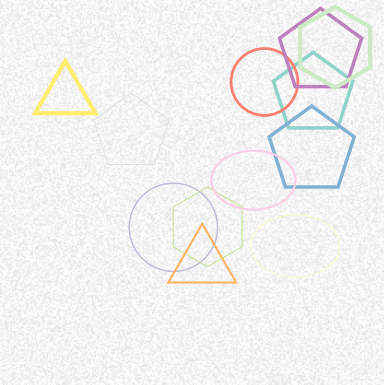[{"shape": "pentagon", "thickness": 2.5, "radius": 0.54, "center": [0.813, 0.756]}, {"shape": "oval", "thickness": 0.5, "radius": 0.58, "center": [0.767, 0.361]}, {"shape": "circle", "thickness": 1, "radius": 0.57, "center": [0.45, 0.41]}, {"shape": "circle", "thickness": 2, "radius": 0.43, "center": [0.687, 0.787]}, {"shape": "pentagon", "thickness": 2.5, "radius": 0.58, "center": [0.81, 0.608]}, {"shape": "triangle", "thickness": 1.5, "radius": 0.51, "center": [0.525, 0.317]}, {"shape": "hexagon", "thickness": 0.5, "radius": 0.52, "center": [0.539, 0.411]}, {"shape": "oval", "thickness": 1.5, "radius": 0.55, "center": [0.658, 0.532]}, {"shape": "pentagon", "thickness": 0.5, "radius": 0.51, "center": [0.341, 0.656]}, {"shape": "pentagon", "thickness": 2.5, "radius": 0.56, "center": [0.833, 0.866]}, {"shape": "hexagon", "thickness": 3, "radius": 0.52, "center": [0.871, 0.877]}, {"shape": "triangle", "thickness": 3, "radius": 0.45, "center": [0.17, 0.751]}]